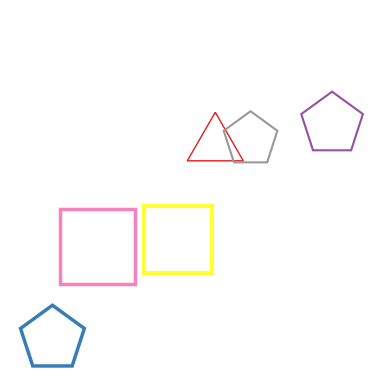[{"shape": "triangle", "thickness": 1, "radius": 0.42, "center": [0.559, 0.624]}, {"shape": "pentagon", "thickness": 2.5, "radius": 0.44, "center": [0.136, 0.12]}, {"shape": "pentagon", "thickness": 1.5, "radius": 0.42, "center": [0.863, 0.678]}, {"shape": "square", "thickness": 3, "radius": 0.44, "center": [0.462, 0.378]}, {"shape": "square", "thickness": 2.5, "radius": 0.49, "center": [0.254, 0.36]}, {"shape": "pentagon", "thickness": 1.5, "radius": 0.37, "center": [0.651, 0.638]}]